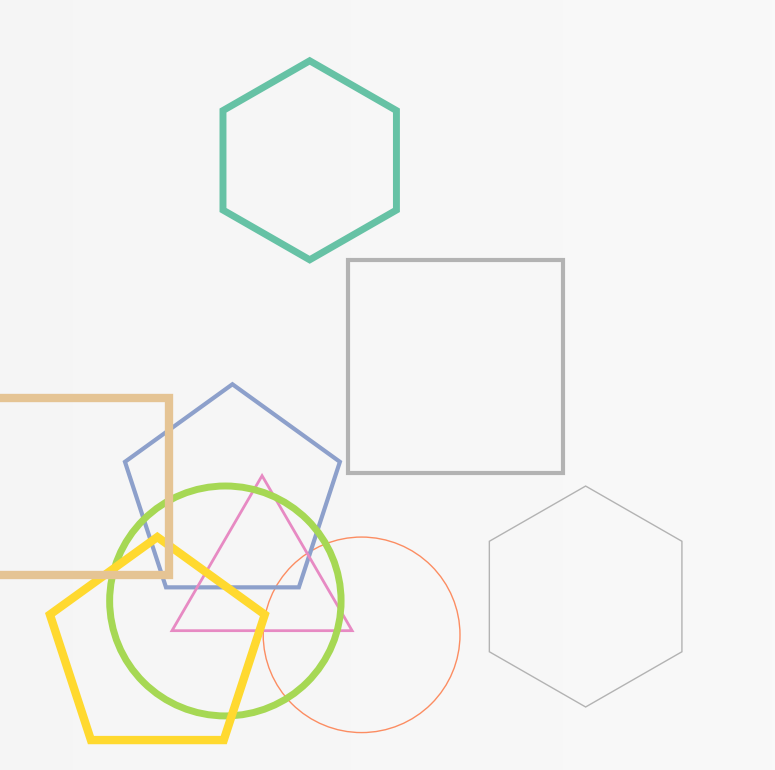[{"shape": "hexagon", "thickness": 2.5, "radius": 0.65, "center": [0.4, 0.792]}, {"shape": "circle", "thickness": 0.5, "radius": 0.63, "center": [0.467, 0.176]}, {"shape": "pentagon", "thickness": 1.5, "radius": 0.73, "center": [0.3, 0.355]}, {"shape": "triangle", "thickness": 1, "radius": 0.67, "center": [0.338, 0.248]}, {"shape": "circle", "thickness": 2.5, "radius": 0.75, "center": [0.291, 0.22]}, {"shape": "pentagon", "thickness": 3, "radius": 0.73, "center": [0.203, 0.157]}, {"shape": "square", "thickness": 3, "radius": 0.57, "center": [0.103, 0.368]}, {"shape": "square", "thickness": 1.5, "radius": 0.69, "center": [0.588, 0.524]}, {"shape": "hexagon", "thickness": 0.5, "radius": 0.72, "center": [0.756, 0.225]}]